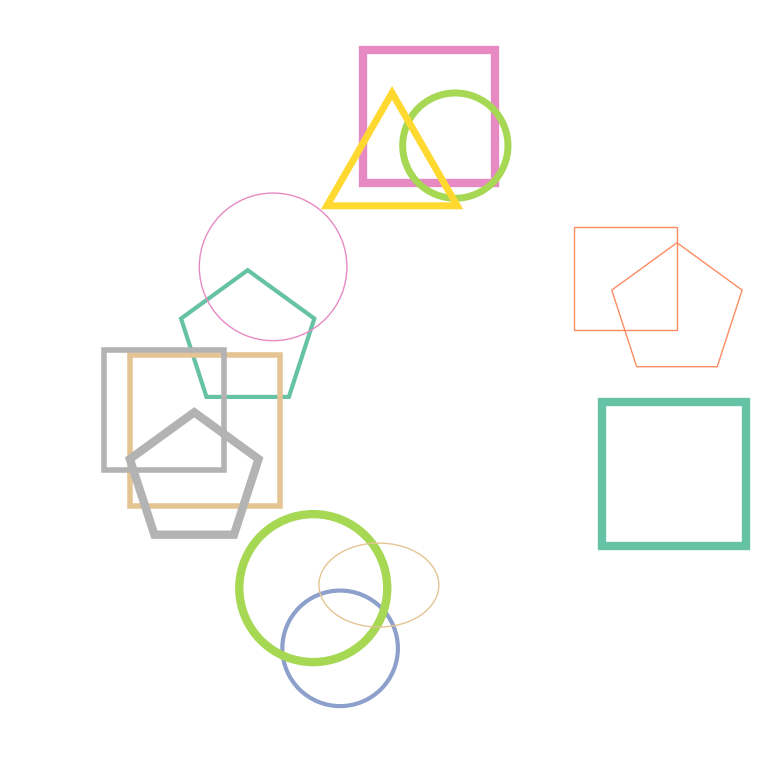[{"shape": "pentagon", "thickness": 1.5, "radius": 0.46, "center": [0.322, 0.558]}, {"shape": "square", "thickness": 3, "radius": 0.47, "center": [0.876, 0.384]}, {"shape": "pentagon", "thickness": 0.5, "radius": 0.44, "center": [0.879, 0.596]}, {"shape": "square", "thickness": 0.5, "radius": 0.33, "center": [0.812, 0.638]}, {"shape": "circle", "thickness": 1.5, "radius": 0.38, "center": [0.442, 0.158]}, {"shape": "square", "thickness": 3, "radius": 0.43, "center": [0.557, 0.849]}, {"shape": "circle", "thickness": 0.5, "radius": 0.48, "center": [0.355, 0.653]}, {"shape": "circle", "thickness": 3, "radius": 0.48, "center": [0.407, 0.236]}, {"shape": "circle", "thickness": 2.5, "radius": 0.34, "center": [0.591, 0.811]}, {"shape": "triangle", "thickness": 2.5, "radius": 0.49, "center": [0.509, 0.782]}, {"shape": "oval", "thickness": 0.5, "radius": 0.39, "center": [0.492, 0.24]}, {"shape": "square", "thickness": 2, "radius": 0.49, "center": [0.266, 0.441]}, {"shape": "square", "thickness": 2, "radius": 0.39, "center": [0.213, 0.467]}, {"shape": "pentagon", "thickness": 3, "radius": 0.44, "center": [0.252, 0.377]}]